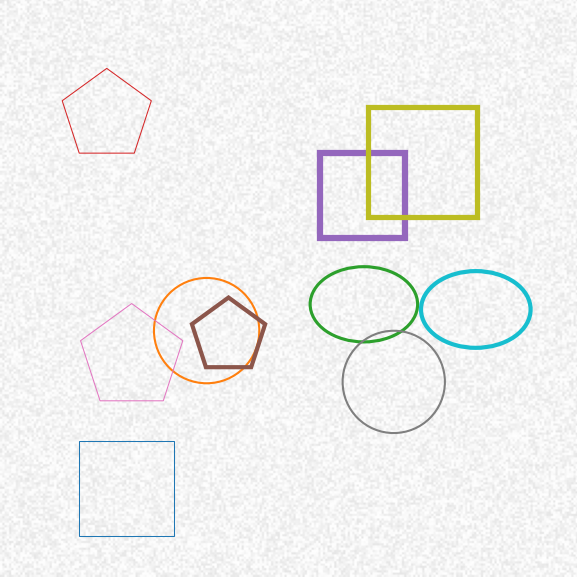[{"shape": "square", "thickness": 0.5, "radius": 0.41, "center": [0.219, 0.153]}, {"shape": "circle", "thickness": 1, "radius": 0.46, "center": [0.358, 0.427]}, {"shape": "oval", "thickness": 1.5, "radius": 0.47, "center": [0.63, 0.472]}, {"shape": "pentagon", "thickness": 0.5, "radius": 0.41, "center": [0.185, 0.8]}, {"shape": "square", "thickness": 3, "radius": 0.37, "center": [0.627, 0.661]}, {"shape": "pentagon", "thickness": 2, "radius": 0.33, "center": [0.396, 0.417]}, {"shape": "pentagon", "thickness": 0.5, "radius": 0.47, "center": [0.228, 0.38]}, {"shape": "circle", "thickness": 1, "radius": 0.44, "center": [0.682, 0.338]}, {"shape": "square", "thickness": 2.5, "radius": 0.47, "center": [0.731, 0.719]}, {"shape": "oval", "thickness": 2, "radius": 0.47, "center": [0.824, 0.463]}]